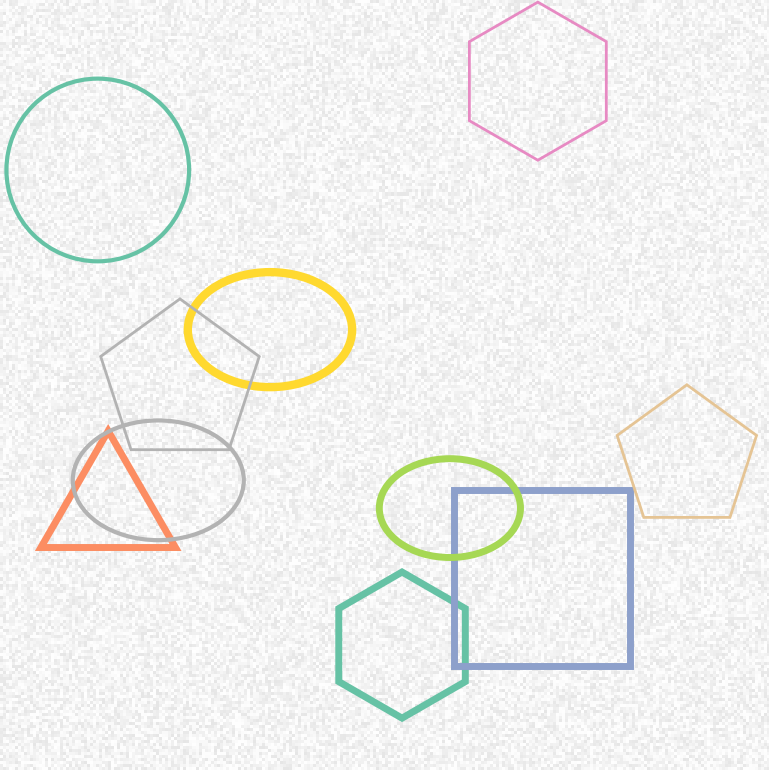[{"shape": "hexagon", "thickness": 2.5, "radius": 0.47, "center": [0.522, 0.162]}, {"shape": "circle", "thickness": 1.5, "radius": 0.59, "center": [0.127, 0.779]}, {"shape": "triangle", "thickness": 2.5, "radius": 0.5, "center": [0.14, 0.339]}, {"shape": "square", "thickness": 2.5, "radius": 0.57, "center": [0.704, 0.249]}, {"shape": "hexagon", "thickness": 1, "radius": 0.51, "center": [0.698, 0.895]}, {"shape": "oval", "thickness": 2.5, "radius": 0.46, "center": [0.584, 0.34]}, {"shape": "oval", "thickness": 3, "radius": 0.53, "center": [0.351, 0.572]}, {"shape": "pentagon", "thickness": 1, "radius": 0.48, "center": [0.892, 0.405]}, {"shape": "oval", "thickness": 1.5, "radius": 0.56, "center": [0.206, 0.376]}, {"shape": "pentagon", "thickness": 1, "radius": 0.54, "center": [0.234, 0.504]}]